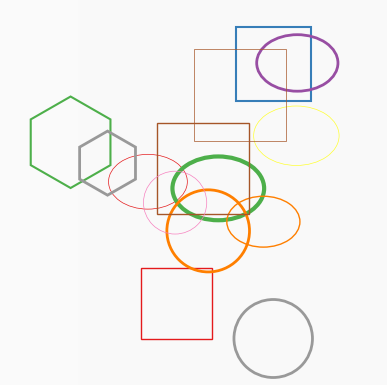[{"shape": "square", "thickness": 1, "radius": 0.46, "center": [0.455, 0.211]}, {"shape": "oval", "thickness": 0.5, "radius": 0.51, "center": [0.382, 0.528]}, {"shape": "square", "thickness": 1.5, "radius": 0.48, "center": [0.706, 0.833]}, {"shape": "hexagon", "thickness": 1.5, "radius": 0.59, "center": [0.182, 0.63]}, {"shape": "oval", "thickness": 3, "radius": 0.59, "center": [0.563, 0.511]}, {"shape": "oval", "thickness": 2, "radius": 0.52, "center": [0.767, 0.837]}, {"shape": "circle", "thickness": 2, "radius": 0.53, "center": [0.537, 0.4]}, {"shape": "oval", "thickness": 1, "radius": 0.47, "center": [0.68, 0.424]}, {"shape": "oval", "thickness": 0.5, "radius": 0.55, "center": [0.765, 0.647]}, {"shape": "square", "thickness": 1, "radius": 0.59, "center": [0.524, 0.562]}, {"shape": "square", "thickness": 0.5, "radius": 0.59, "center": [0.619, 0.753]}, {"shape": "circle", "thickness": 0.5, "radius": 0.41, "center": [0.452, 0.474]}, {"shape": "circle", "thickness": 2, "radius": 0.51, "center": [0.705, 0.121]}, {"shape": "hexagon", "thickness": 2, "radius": 0.42, "center": [0.278, 0.576]}]